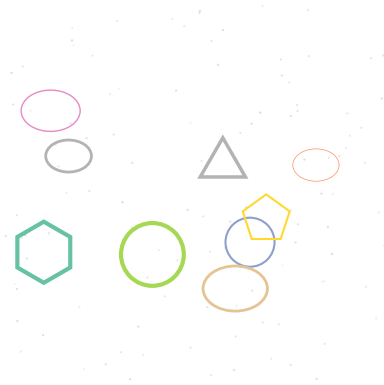[{"shape": "hexagon", "thickness": 3, "radius": 0.4, "center": [0.114, 0.345]}, {"shape": "oval", "thickness": 0.5, "radius": 0.3, "center": [0.821, 0.571]}, {"shape": "circle", "thickness": 1.5, "radius": 0.32, "center": [0.649, 0.371]}, {"shape": "oval", "thickness": 1, "radius": 0.38, "center": [0.132, 0.712]}, {"shape": "circle", "thickness": 3, "radius": 0.41, "center": [0.396, 0.339]}, {"shape": "pentagon", "thickness": 1.5, "radius": 0.32, "center": [0.691, 0.431]}, {"shape": "oval", "thickness": 2, "radius": 0.42, "center": [0.611, 0.25]}, {"shape": "oval", "thickness": 2, "radius": 0.3, "center": [0.178, 0.595]}, {"shape": "triangle", "thickness": 2.5, "radius": 0.34, "center": [0.579, 0.574]}]